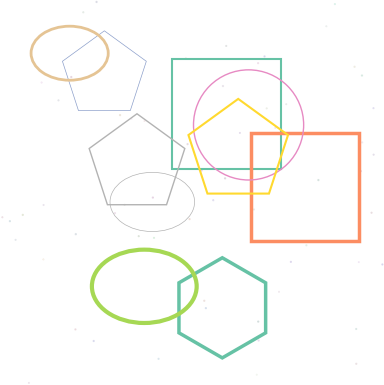[{"shape": "hexagon", "thickness": 2.5, "radius": 0.65, "center": [0.577, 0.2]}, {"shape": "square", "thickness": 1.5, "radius": 0.71, "center": [0.588, 0.704]}, {"shape": "square", "thickness": 2.5, "radius": 0.7, "center": [0.792, 0.514]}, {"shape": "pentagon", "thickness": 0.5, "radius": 0.57, "center": [0.271, 0.805]}, {"shape": "circle", "thickness": 1, "radius": 0.72, "center": [0.646, 0.676]}, {"shape": "oval", "thickness": 3, "radius": 0.68, "center": [0.375, 0.256]}, {"shape": "pentagon", "thickness": 1.5, "radius": 0.68, "center": [0.619, 0.607]}, {"shape": "oval", "thickness": 2, "radius": 0.5, "center": [0.181, 0.862]}, {"shape": "pentagon", "thickness": 1, "radius": 0.65, "center": [0.356, 0.574]}, {"shape": "oval", "thickness": 0.5, "radius": 0.55, "center": [0.396, 0.475]}]